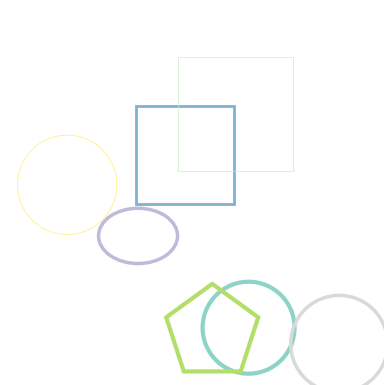[{"shape": "circle", "thickness": 3, "radius": 0.6, "center": [0.646, 0.149]}, {"shape": "oval", "thickness": 2.5, "radius": 0.51, "center": [0.359, 0.387]}, {"shape": "square", "thickness": 2, "radius": 0.64, "center": [0.48, 0.598]}, {"shape": "pentagon", "thickness": 3, "radius": 0.63, "center": [0.551, 0.137]}, {"shape": "circle", "thickness": 2.5, "radius": 0.63, "center": [0.881, 0.107]}, {"shape": "square", "thickness": 0.5, "radius": 0.74, "center": [0.611, 0.704]}, {"shape": "circle", "thickness": 0.5, "radius": 0.65, "center": [0.175, 0.52]}]